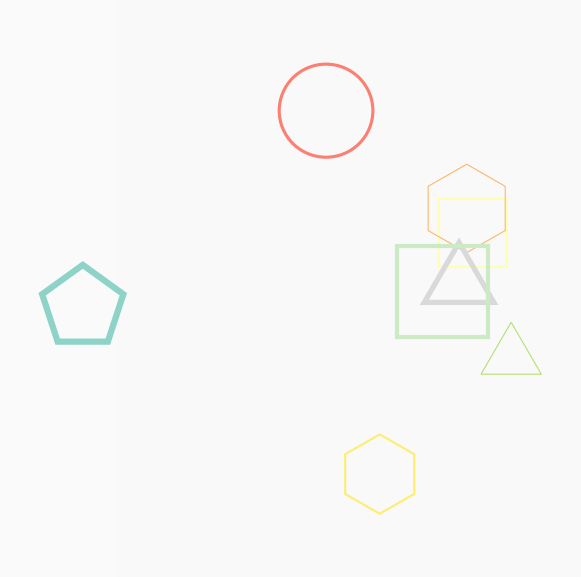[{"shape": "pentagon", "thickness": 3, "radius": 0.37, "center": [0.142, 0.467]}, {"shape": "square", "thickness": 1, "radius": 0.29, "center": [0.813, 0.596]}, {"shape": "circle", "thickness": 1.5, "radius": 0.4, "center": [0.561, 0.807]}, {"shape": "hexagon", "thickness": 0.5, "radius": 0.38, "center": [0.803, 0.638]}, {"shape": "triangle", "thickness": 0.5, "radius": 0.3, "center": [0.879, 0.381]}, {"shape": "triangle", "thickness": 2.5, "radius": 0.35, "center": [0.79, 0.51]}, {"shape": "square", "thickness": 2, "radius": 0.39, "center": [0.761, 0.495]}, {"shape": "hexagon", "thickness": 1, "radius": 0.34, "center": [0.653, 0.178]}]